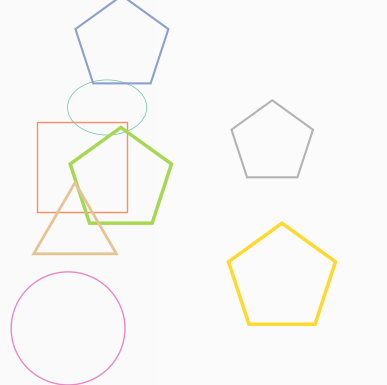[{"shape": "oval", "thickness": 0.5, "radius": 0.51, "center": [0.276, 0.721]}, {"shape": "square", "thickness": 1, "radius": 0.58, "center": [0.211, 0.567]}, {"shape": "pentagon", "thickness": 1.5, "radius": 0.63, "center": [0.315, 0.885]}, {"shape": "circle", "thickness": 1, "radius": 0.73, "center": [0.176, 0.147]}, {"shape": "pentagon", "thickness": 2.5, "radius": 0.69, "center": [0.312, 0.532]}, {"shape": "pentagon", "thickness": 2.5, "radius": 0.73, "center": [0.728, 0.275]}, {"shape": "triangle", "thickness": 2, "radius": 0.62, "center": [0.194, 0.402]}, {"shape": "pentagon", "thickness": 1.5, "radius": 0.55, "center": [0.703, 0.629]}]